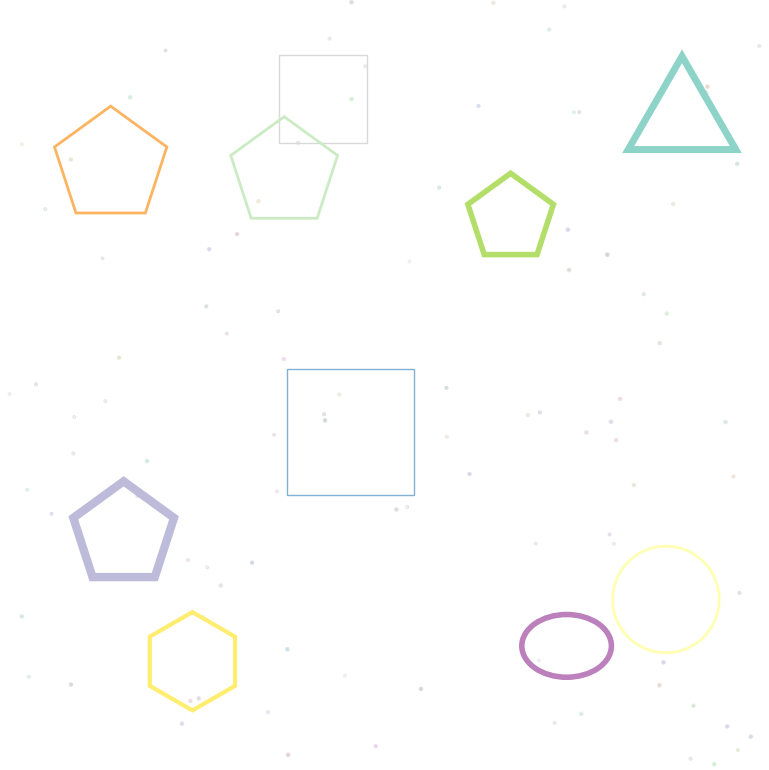[{"shape": "triangle", "thickness": 2.5, "radius": 0.4, "center": [0.886, 0.846]}, {"shape": "circle", "thickness": 1, "radius": 0.35, "center": [0.865, 0.221]}, {"shape": "pentagon", "thickness": 3, "radius": 0.34, "center": [0.161, 0.306]}, {"shape": "square", "thickness": 0.5, "radius": 0.41, "center": [0.455, 0.439]}, {"shape": "pentagon", "thickness": 1, "radius": 0.38, "center": [0.144, 0.785]}, {"shape": "pentagon", "thickness": 2, "radius": 0.29, "center": [0.663, 0.717]}, {"shape": "square", "thickness": 0.5, "radius": 0.29, "center": [0.42, 0.872]}, {"shape": "oval", "thickness": 2, "radius": 0.29, "center": [0.736, 0.161]}, {"shape": "pentagon", "thickness": 1, "radius": 0.36, "center": [0.369, 0.776]}, {"shape": "hexagon", "thickness": 1.5, "radius": 0.32, "center": [0.25, 0.141]}]